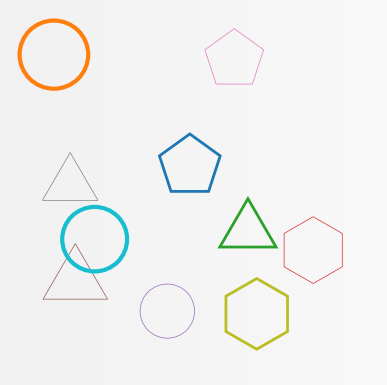[{"shape": "pentagon", "thickness": 2, "radius": 0.41, "center": [0.49, 0.57]}, {"shape": "circle", "thickness": 3, "radius": 0.44, "center": [0.139, 0.858]}, {"shape": "triangle", "thickness": 2, "radius": 0.42, "center": [0.64, 0.4]}, {"shape": "hexagon", "thickness": 0.5, "radius": 0.43, "center": [0.808, 0.35]}, {"shape": "circle", "thickness": 0.5, "radius": 0.35, "center": [0.432, 0.192]}, {"shape": "triangle", "thickness": 0.5, "radius": 0.48, "center": [0.194, 0.271]}, {"shape": "pentagon", "thickness": 0.5, "radius": 0.4, "center": [0.605, 0.846]}, {"shape": "triangle", "thickness": 0.5, "radius": 0.41, "center": [0.181, 0.521]}, {"shape": "hexagon", "thickness": 2, "radius": 0.46, "center": [0.663, 0.185]}, {"shape": "circle", "thickness": 3, "radius": 0.42, "center": [0.244, 0.379]}]